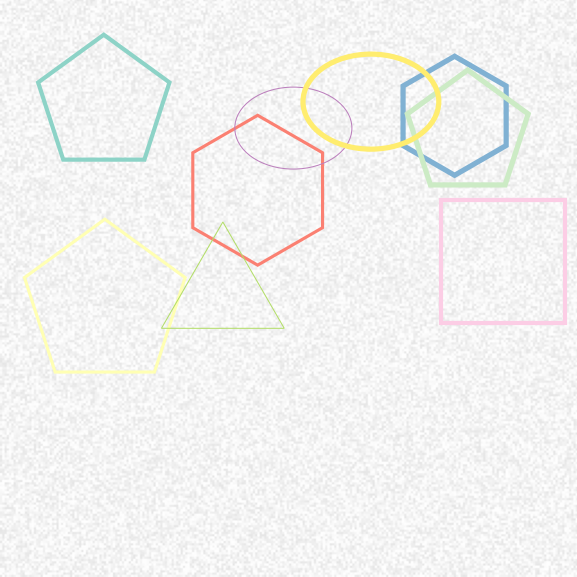[{"shape": "pentagon", "thickness": 2, "radius": 0.6, "center": [0.18, 0.819]}, {"shape": "pentagon", "thickness": 1.5, "radius": 0.73, "center": [0.181, 0.473]}, {"shape": "hexagon", "thickness": 1.5, "radius": 0.65, "center": [0.446, 0.67]}, {"shape": "hexagon", "thickness": 2.5, "radius": 0.52, "center": [0.787, 0.799]}, {"shape": "triangle", "thickness": 0.5, "radius": 0.61, "center": [0.386, 0.492]}, {"shape": "square", "thickness": 2, "radius": 0.53, "center": [0.871, 0.546]}, {"shape": "oval", "thickness": 0.5, "radius": 0.51, "center": [0.508, 0.777]}, {"shape": "pentagon", "thickness": 2.5, "radius": 0.55, "center": [0.81, 0.768]}, {"shape": "oval", "thickness": 2.5, "radius": 0.59, "center": [0.642, 0.823]}]